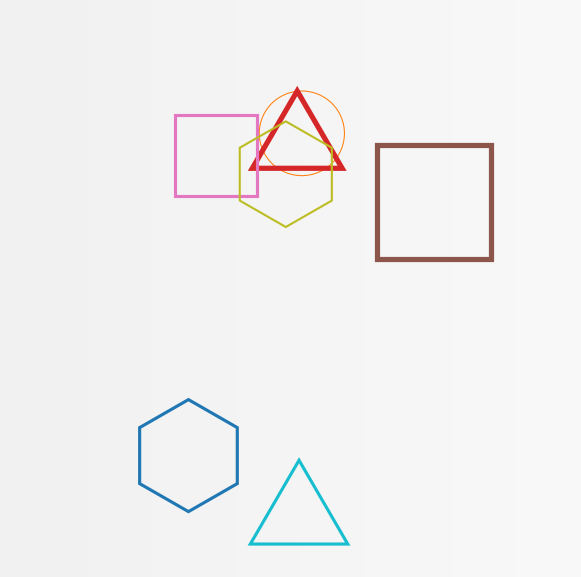[{"shape": "hexagon", "thickness": 1.5, "radius": 0.48, "center": [0.324, 0.21]}, {"shape": "circle", "thickness": 0.5, "radius": 0.37, "center": [0.519, 0.768]}, {"shape": "triangle", "thickness": 2.5, "radius": 0.45, "center": [0.511, 0.752]}, {"shape": "square", "thickness": 2.5, "radius": 0.49, "center": [0.747, 0.65]}, {"shape": "square", "thickness": 1.5, "radius": 0.35, "center": [0.372, 0.73]}, {"shape": "hexagon", "thickness": 1, "radius": 0.46, "center": [0.492, 0.698]}, {"shape": "triangle", "thickness": 1.5, "radius": 0.48, "center": [0.514, 0.105]}]